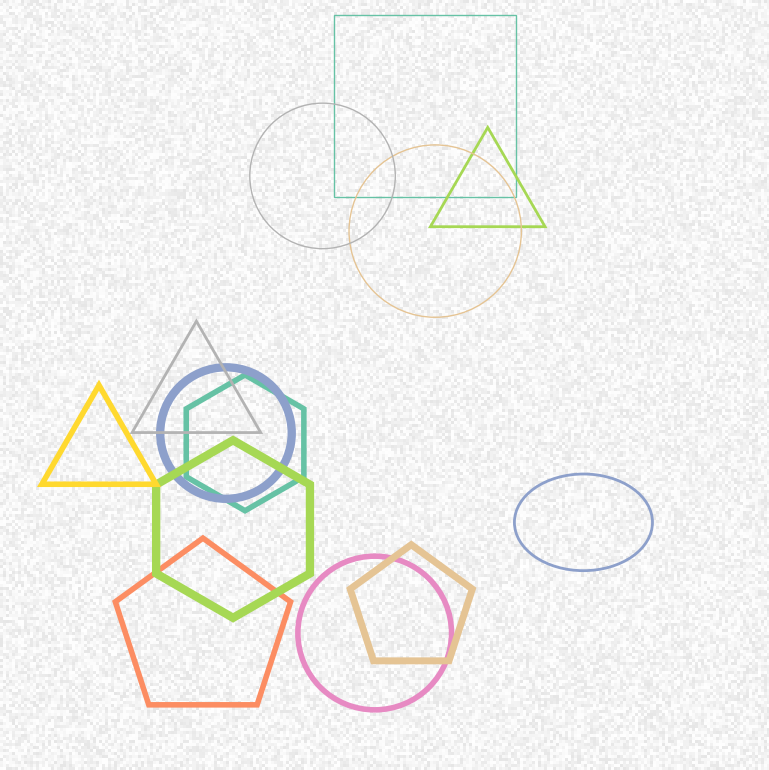[{"shape": "hexagon", "thickness": 2, "radius": 0.44, "center": [0.318, 0.425]}, {"shape": "square", "thickness": 0.5, "radius": 0.59, "center": [0.552, 0.863]}, {"shape": "pentagon", "thickness": 2, "radius": 0.6, "center": [0.264, 0.181]}, {"shape": "circle", "thickness": 3, "radius": 0.43, "center": [0.293, 0.438]}, {"shape": "oval", "thickness": 1, "radius": 0.45, "center": [0.758, 0.322]}, {"shape": "circle", "thickness": 2, "radius": 0.5, "center": [0.487, 0.178]}, {"shape": "triangle", "thickness": 1, "radius": 0.43, "center": [0.633, 0.749]}, {"shape": "hexagon", "thickness": 3, "radius": 0.58, "center": [0.303, 0.313]}, {"shape": "triangle", "thickness": 2, "radius": 0.43, "center": [0.129, 0.414]}, {"shape": "pentagon", "thickness": 2.5, "radius": 0.42, "center": [0.534, 0.209]}, {"shape": "circle", "thickness": 0.5, "radius": 0.56, "center": [0.565, 0.7]}, {"shape": "circle", "thickness": 0.5, "radius": 0.47, "center": [0.419, 0.772]}, {"shape": "triangle", "thickness": 1, "radius": 0.48, "center": [0.255, 0.486]}]